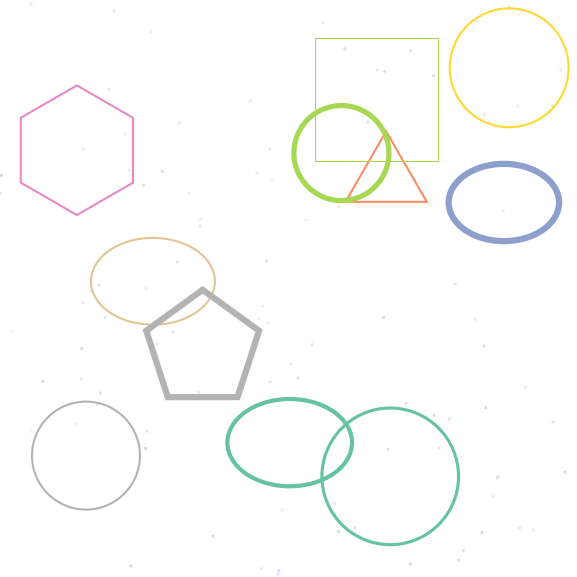[{"shape": "circle", "thickness": 1.5, "radius": 0.59, "center": [0.676, 0.174]}, {"shape": "oval", "thickness": 2, "radius": 0.54, "center": [0.502, 0.233]}, {"shape": "triangle", "thickness": 1, "radius": 0.41, "center": [0.669, 0.69]}, {"shape": "oval", "thickness": 3, "radius": 0.48, "center": [0.872, 0.648]}, {"shape": "hexagon", "thickness": 1, "radius": 0.56, "center": [0.133, 0.739]}, {"shape": "square", "thickness": 0.5, "radius": 0.53, "center": [0.652, 0.826]}, {"shape": "circle", "thickness": 2.5, "radius": 0.41, "center": [0.591, 0.734]}, {"shape": "circle", "thickness": 1, "radius": 0.51, "center": [0.882, 0.882]}, {"shape": "oval", "thickness": 1, "radius": 0.54, "center": [0.265, 0.512]}, {"shape": "pentagon", "thickness": 3, "radius": 0.51, "center": [0.351, 0.395]}, {"shape": "circle", "thickness": 1, "radius": 0.47, "center": [0.149, 0.21]}]